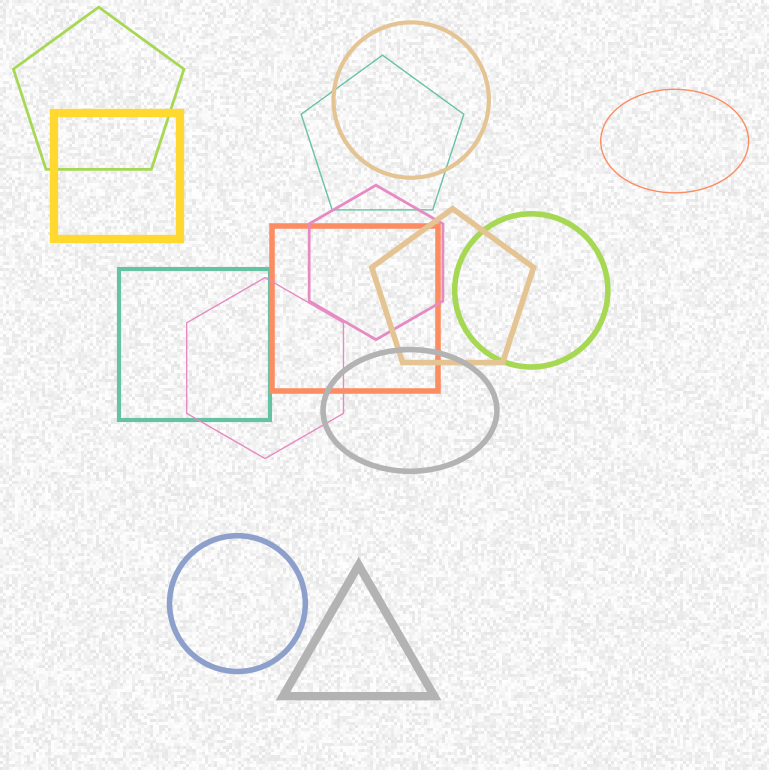[{"shape": "pentagon", "thickness": 0.5, "radius": 0.56, "center": [0.497, 0.817]}, {"shape": "square", "thickness": 1.5, "radius": 0.49, "center": [0.252, 0.552]}, {"shape": "oval", "thickness": 0.5, "radius": 0.48, "center": [0.876, 0.817]}, {"shape": "square", "thickness": 2, "radius": 0.54, "center": [0.461, 0.6]}, {"shape": "circle", "thickness": 2, "radius": 0.44, "center": [0.308, 0.216]}, {"shape": "hexagon", "thickness": 1, "radius": 0.5, "center": [0.488, 0.659]}, {"shape": "hexagon", "thickness": 0.5, "radius": 0.59, "center": [0.344, 0.522]}, {"shape": "pentagon", "thickness": 1, "radius": 0.58, "center": [0.128, 0.874]}, {"shape": "circle", "thickness": 2, "radius": 0.5, "center": [0.69, 0.623]}, {"shape": "square", "thickness": 3, "radius": 0.41, "center": [0.152, 0.772]}, {"shape": "pentagon", "thickness": 2, "radius": 0.55, "center": [0.588, 0.619]}, {"shape": "circle", "thickness": 1.5, "radius": 0.5, "center": [0.534, 0.87]}, {"shape": "triangle", "thickness": 3, "radius": 0.57, "center": [0.466, 0.153]}, {"shape": "oval", "thickness": 2, "radius": 0.56, "center": [0.532, 0.467]}]